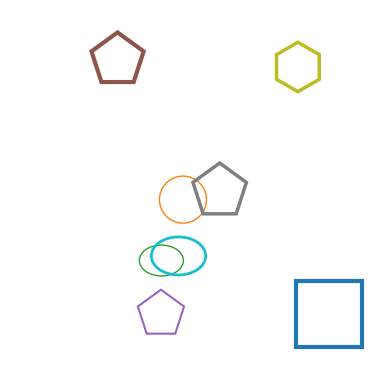[{"shape": "square", "thickness": 3, "radius": 0.43, "center": [0.855, 0.185]}, {"shape": "circle", "thickness": 1, "radius": 0.31, "center": [0.475, 0.482]}, {"shape": "oval", "thickness": 1, "radius": 0.29, "center": [0.419, 0.323]}, {"shape": "pentagon", "thickness": 1.5, "radius": 0.32, "center": [0.418, 0.184]}, {"shape": "pentagon", "thickness": 3, "radius": 0.36, "center": [0.305, 0.845]}, {"shape": "pentagon", "thickness": 2.5, "radius": 0.36, "center": [0.571, 0.504]}, {"shape": "hexagon", "thickness": 2.5, "radius": 0.32, "center": [0.774, 0.826]}, {"shape": "oval", "thickness": 2, "radius": 0.35, "center": [0.464, 0.335]}]